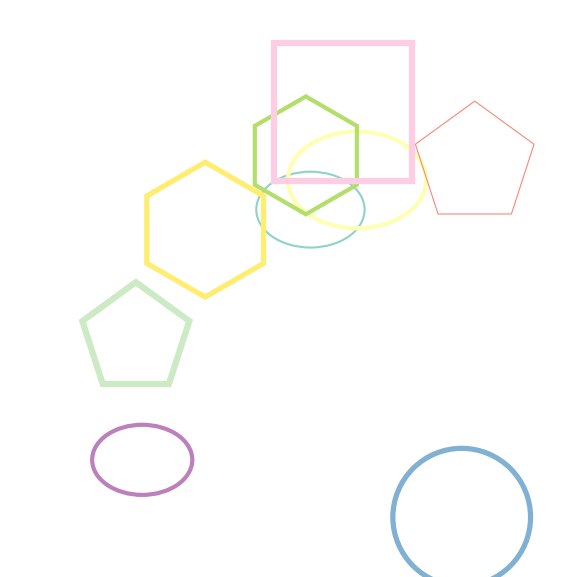[{"shape": "oval", "thickness": 1, "radius": 0.47, "center": [0.538, 0.636]}, {"shape": "oval", "thickness": 2, "radius": 0.6, "center": [0.618, 0.688]}, {"shape": "pentagon", "thickness": 0.5, "radius": 0.54, "center": [0.822, 0.716]}, {"shape": "circle", "thickness": 2.5, "radius": 0.6, "center": [0.799, 0.104]}, {"shape": "hexagon", "thickness": 2, "radius": 0.51, "center": [0.53, 0.73]}, {"shape": "square", "thickness": 3, "radius": 0.6, "center": [0.593, 0.805]}, {"shape": "oval", "thickness": 2, "radius": 0.43, "center": [0.246, 0.203]}, {"shape": "pentagon", "thickness": 3, "radius": 0.49, "center": [0.235, 0.413]}, {"shape": "hexagon", "thickness": 2.5, "radius": 0.58, "center": [0.355, 0.602]}]